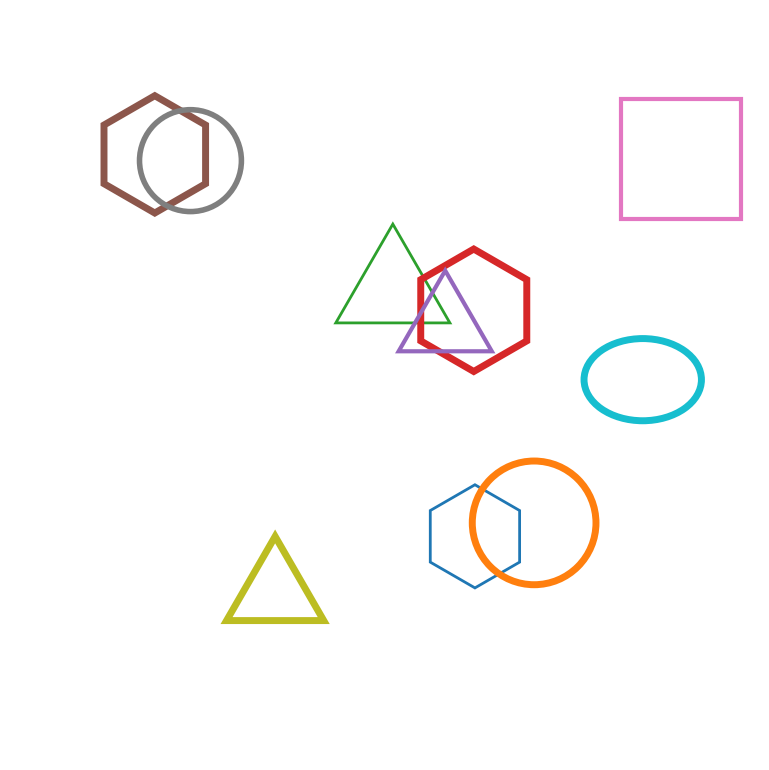[{"shape": "hexagon", "thickness": 1, "radius": 0.33, "center": [0.617, 0.303]}, {"shape": "circle", "thickness": 2.5, "radius": 0.4, "center": [0.694, 0.321]}, {"shape": "triangle", "thickness": 1, "radius": 0.43, "center": [0.51, 0.623]}, {"shape": "hexagon", "thickness": 2.5, "radius": 0.4, "center": [0.615, 0.597]}, {"shape": "triangle", "thickness": 1.5, "radius": 0.35, "center": [0.578, 0.579]}, {"shape": "hexagon", "thickness": 2.5, "radius": 0.38, "center": [0.201, 0.8]}, {"shape": "square", "thickness": 1.5, "radius": 0.39, "center": [0.884, 0.794]}, {"shape": "circle", "thickness": 2, "radius": 0.33, "center": [0.247, 0.791]}, {"shape": "triangle", "thickness": 2.5, "radius": 0.36, "center": [0.357, 0.23]}, {"shape": "oval", "thickness": 2.5, "radius": 0.38, "center": [0.835, 0.507]}]